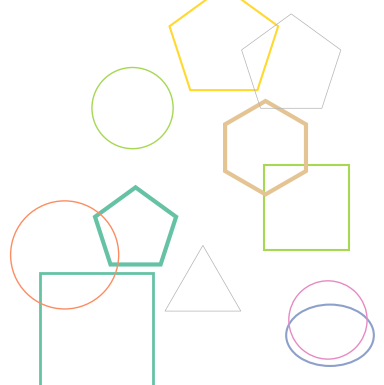[{"shape": "pentagon", "thickness": 3, "radius": 0.55, "center": [0.352, 0.403]}, {"shape": "square", "thickness": 2, "radius": 0.73, "center": [0.25, 0.143]}, {"shape": "circle", "thickness": 1, "radius": 0.7, "center": [0.168, 0.338]}, {"shape": "oval", "thickness": 1.5, "radius": 0.57, "center": [0.857, 0.129]}, {"shape": "circle", "thickness": 1, "radius": 0.51, "center": [0.852, 0.169]}, {"shape": "circle", "thickness": 1, "radius": 0.53, "center": [0.344, 0.719]}, {"shape": "square", "thickness": 1.5, "radius": 0.55, "center": [0.795, 0.46]}, {"shape": "pentagon", "thickness": 1.5, "radius": 0.74, "center": [0.581, 0.886]}, {"shape": "hexagon", "thickness": 3, "radius": 0.61, "center": [0.69, 0.616]}, {"shape": "triangle", "thickness": 0.5, "radius": 0.57, "center": [0.527, 0.249]}, {"shape": "pentagon", "thickness": 0.5, "radius": 0.68, "center": [0.756, 0.828]}]